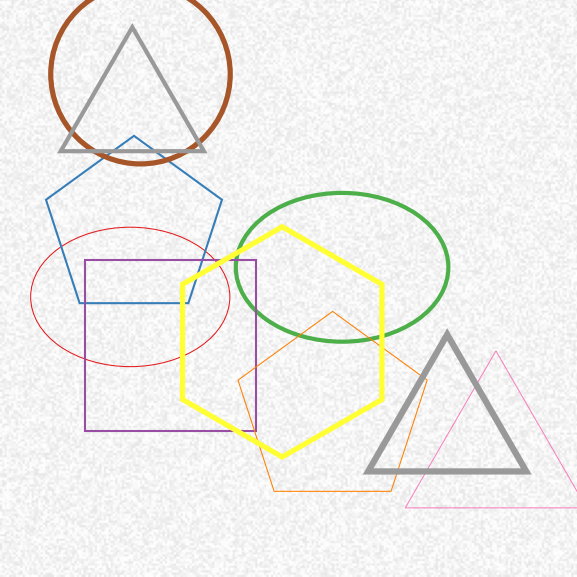[{"shape": "oval", "thickness": 0.5, "radius": 0.86, "center": [0.226, 0.485]}, {"shape": "pentagon", "thickness": 1, "radius": 0.8, "center": [0.232, 0.604]}, {"shape": "oval", "thickness": 2, "radius": 0.92, "center": [0.592, 0.536]}, {"shape": "square", "thickness": 1, "radius": 0.74, "center": [0.295, 0.401]}, {"shape": "pentagon", "thickness": 0.5, "radius": 0.86, "center": [0.576, 0.288]}, {"shape": "hexagon", "thickness": 2.5, "radius": 1.0, "center": [0.489, 0.407]}, {"shape": "circle", "thickness": 2.5, "radius": 0.78, "center": [0.243, 0.871]}, {"shape": "triangle", "thickness": 0.5, "radius": 0.91, "center": [0.859, 0.21]}, {"shape": "triangle", "thickness": 3, "radius": 0.79, "center": [0.774, 0.262]}, {"shape": "triangle", "thickness": 2, "radius": 0.72, "center": [0.229, 0.809]}]